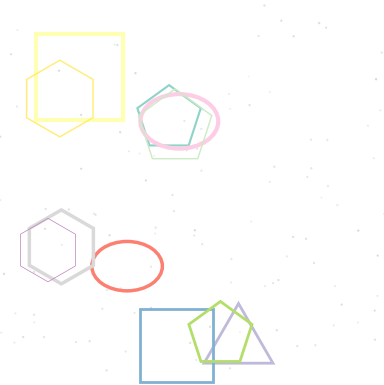[{"shape": "pentagon", "thickness": 1.5, "radius": 0.43, "center": [0.439, 0.692]}, {"shape": "square", "thickness": 3, "radius": 0.56, "center": [0.206, 0.8]}, {"shape": "triangle", "thickness": 2, "radius": 0.52, "center": [0.619, 0.108]}, {"shape": "oval", "thickness": 2.5, "radius": 0.46, "center": [0.33, 0.309]}, {"shape": "square", "thickness": 2, "radius": 0.47, "center": [0.458, 0.103]}, {"shape": "pentagon", "thickness": 2, "radius": 0.43, "center": [0.573, 0.131]}, {"shape": "oval", "thickness": 3, "radius": 0.51, "center": [0.466, 0.685]}, {"shape": "hexagon", "thickness": 2.5, "radius": 0.48, "center": [0.159, 0.359]}, {"shape": "hexagon", "thickness": 0.5, "radius": 0.41, "center": [0.125, 0.35]}, {"shape": "pentagon", "thickness": 1, "radius": 0.5, "center": [0.455, 0.669]}, {"shape": "hexagon", "thickness": 1, "radius": 0.5, "center": [0.155, 0.744]}]